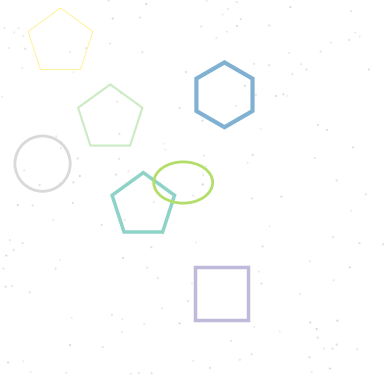[{"shape": "pentagon", "thickness": 2.5, "radius": 0.43, "center": [0.372, 0.466]}, {"shape": "square", "thickness": 2.5, "radius": 0.34, "center": [0.575, 0.238]}, {"shape": "hexagon", "thickness": 3, "radius": 0.42, "center": [0.583, 0.754]}, {"shape": "oval", "thickness": 2, "radius": 0.38, "center": [0.476, 0.526]}, {"shape": "circle", "thickness": 2, "radius": 0.36, "center": [0.111, 0.575]}, {"shape": "pentagon", "thickness": 1.5, "radius": 0.44, "center": [0.286, 0.693]}, {"shape": "pentagon", "thickness": 0.5, "radius": 0.44, "center": [0.157, 0.891]}]